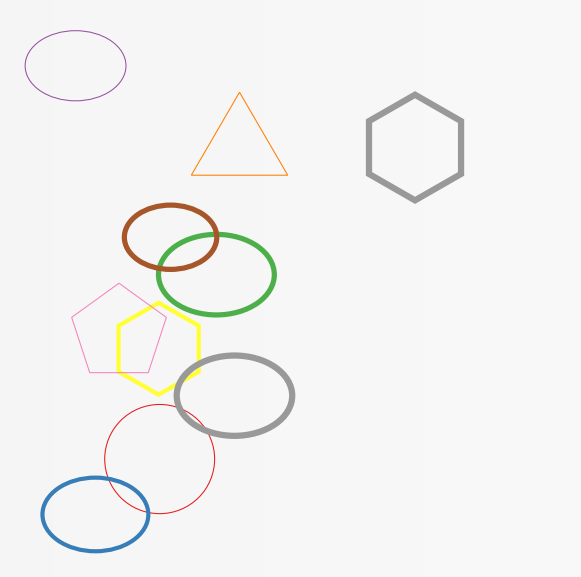[{"shape": "circle", "thickness": 0.5, "radius": 0.47, "center": [0.275, 0.204]}, {"shape": "oval", "thickness": 2, "radius": 0.46, "center": [0.164, 0.108]}, {"shape": "oval", "thickness": 2.5, "radius": 0.5, "center": [0.372, 0.524]}, {"shape": "oval", "thickness": 0.5, "radius": 0.43, "center": [0.13, 0.885]}, {"shape": "triangle", "thickness": 0.5, "radius": 0.48, "center": [0.412, 0.744]}, {"shape": "hexagon", "thickness": 2, "radius": 0.4, "center": [0.273, 0.395]}, {"shape": "oval", "thickness": 2.5, "radius": 0.4, "center": [0.293, 0.588]}, {"shape": "pentagon", "thickness": 0.5, "radius": 0.43, "center": [0.205, 0.423]}, {"shape": "oval", "thickness": 3, "radius": 0.5, "center": [0.403, 0.314]}, {"shape": "hexagon", "thickness": 3, "radius": 0.46, "center": [0.714, 0.744]}]